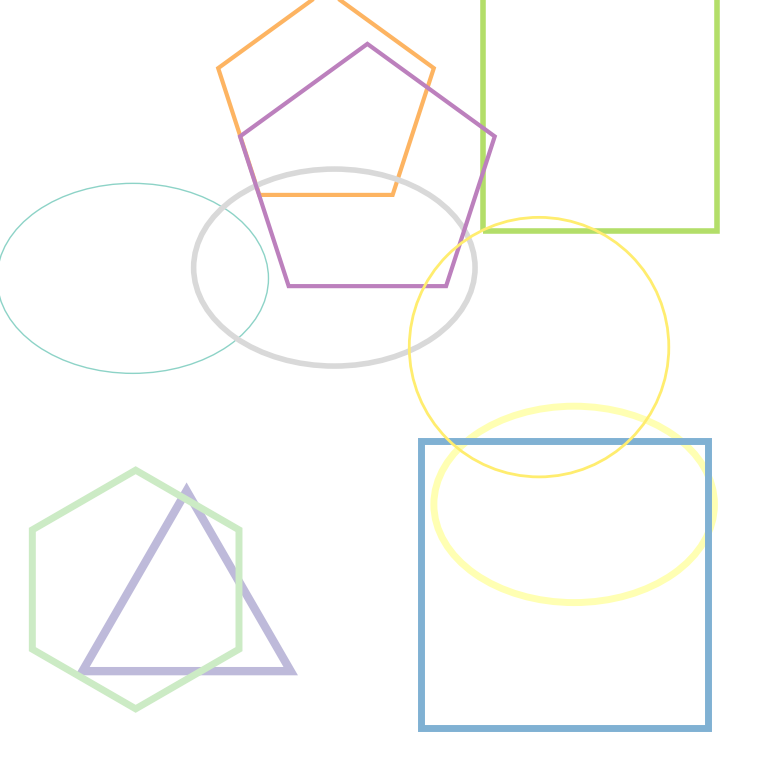[{"shape": "oval", "thickness": 0.5, "radius": 0.88, "center": [0.172, 0.638]}, {"shape": "oval", "thickness": 2.5, "radius": 0.91, "center": [0.746, 0.345]}, {"shape": "triangle", "thickness": 3, "radius": 0.78, "center": [0.242, 0.206]}, {"shape": "square", "thickness": 2.5, "radius": 0.93, "center": [0.733, 0.241]}, {"shape": "pentagon", "thickness": 1.5, "radius": 0.74, "center": [0.423, 0.866]}, {"shape": "square", "thickness": 2, "radius": 0.76, "center": [0.779, 0.853]}, {"shape": "oval", "thickness": 2, "radius": 0.91, "center": [0.434, 0.653]}, {"shape": "pentagon", "thickness": 1.5, "radius": 0.87, "center": [0.477, 0.769]}, {"shape": "hexagon", "thickness": 2.5, "radius": 0.77, "center": [0.176, 0.234]}, {"shape": "circle", "thickness": 1, "radius": 0.84, "center": [0.7, 0.549]}]